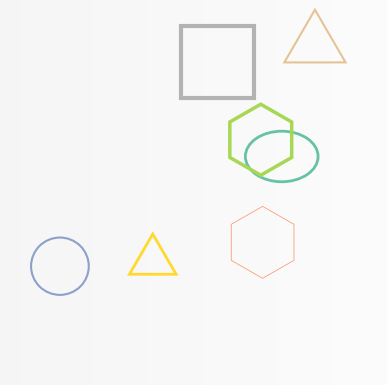[{"shape": "oval", "thickness": 2, "radius": 0.47, "center": [0.727, 0.594]}, {"shape": "hexagon", "thickness": 0.5, "radius": 0.47, "center": [0.678, 0.371]}, {"shape": "circle", "thickness": 1.5, "radius": 0.37, "center": [0.155, 0.309]}, {"shape": "hexagon", "thickness": 2.5, "radius": 0.46, "center": [0.673, 0.637]}, {"shape": "triangle", "thickness": 2, "radius": 0.35, "center": [0.394, 0.322]}, {"shape": "triangle", "thickness": 1.5, "radius": 0.46, "center": [0.813, 0.884]}, {"shape": "square", "thickness": 3, "radius": 0.47, "center": [0.561, 0.838]}]